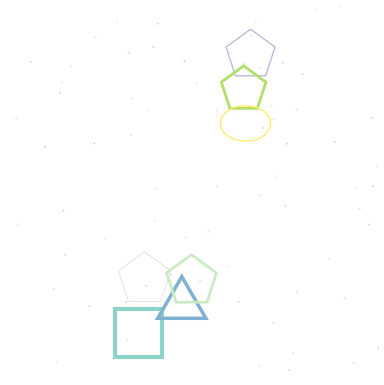[{"shape": "square", "thickness": 3, "radius": 0.31, "center": [0.359, 0.135]}, {"shape": "pentagon", "thickness": 1, "radius": 0.33, "center": [0.651, 0.857]}, {"shape": "triangle", "thickness": 2.5, "radius": 0.36, "center": [0.472, 0.209]}, {"shape": "pentagon", "thickness": 2, "radius": 0.3, "center": [0.633, 0.768]}, {"shape": "pentagon", "thickness": 0.5, "radius": 0.36, "center": [0.375, 0.275]}, {"shape": "pentagon", "thickness": 2, "radius": 0.34, "center": [0.497, 0.27]}, {"shape": "oval", "thickness": 1, "radius": 0.33, "center": [0.638, 0.679]}]